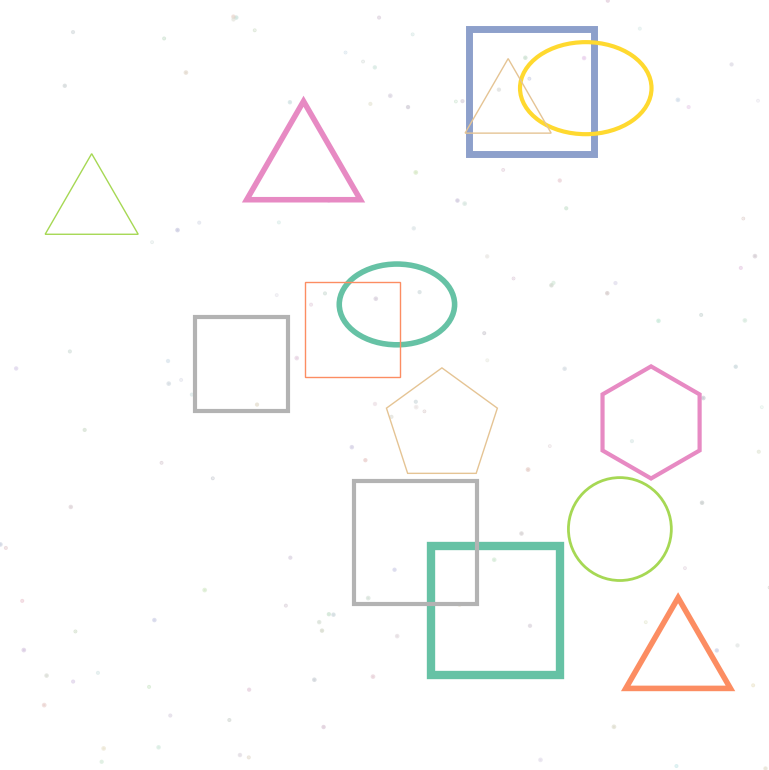[{"shape": "oval", "thickness": 2, "radius": 0.37, "center": [0.515, 0.605]}, {"shape": "square", "thickness": 3, "radius": 0.42, "center": [0.644, 0.207]}, {"shape": "triangle", "thickness": 2, "radius": 0.39, "center": [0.881, 0.145]}, {"shape": "square", "thickness": 0.5, "radius": 0.31, "center": [0.458, 0.572]}, {"shape": "square", "thickness": 2.5, "radius": 0.4, "center": [0.69, 0.881]}, {"shape": "triangle", "thickness": 2, "radius": 0.43, "center": [0.394, 0.783]}, {"shape": "hexagon", "thickness": 1.5, "radius": 0.36, "center": [0.846, 0.451]}, {"shape": "triangle", "thickness": 0.5, "radius": 0.35, "center": [0.119, 0.731]}, {"shape": "circle", "thickness": 1, "radius": 0.33, "center": [0.805, 0.313]}, {"shape": "oval", "thickness": 1.5, "radius": 0.43, "center": [0.761, 0.886]}, {"shape": "triangle", "thickness": 0.5, "radius": 0.32, "center": [0.66, 0.859]}, {"shape": "pentagon", "thickness": 0.5, "radius": 0.38, "center": [0.574, 0.447]}, {"shape": "square", "thickness": 1.5, "radius": 0.4, "center": [0.54, 0.295]}, {"shape": "square", "thickness": 1.5, "radius": 0.3, "center": [0.313, 0.527]}]